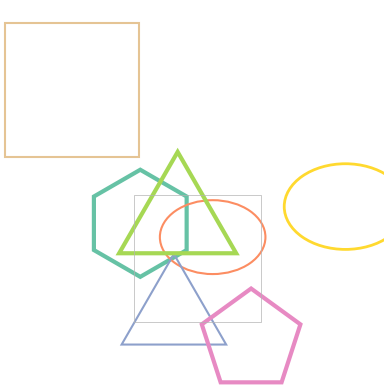[{"shape": "hexagon", "thickness": 3, "radius": 0.7, "center": [0.364, 0.42]}, {"shape": "oval", "thickness": 1.5, "radius": 0.69, "center": [0.552, 0.384]}, {"shape": "triangle", "thickness": 1.5, "radius": 0.78, "center": [0.452, 0.183]}, {"shape": "pentagon", "thickness": 3, "radius": 0.67, "center": [0.652, 0.116]}, {"shape": "triangle", "thickness": 3, "radius": 0.88, "center": [0.461, 0.43]}, {"shape": "oval", "thickness": 2, "radius": 0.79, "center": [0.897, 0.463]}, {"shape": "square", "thickness": 1.5, "radius": 0.87, "center": [0.188, 0.767]}, {"shape": "square", "thickness": 0.5, "radius": 0.83, "center": [0.513, 0.329]}]